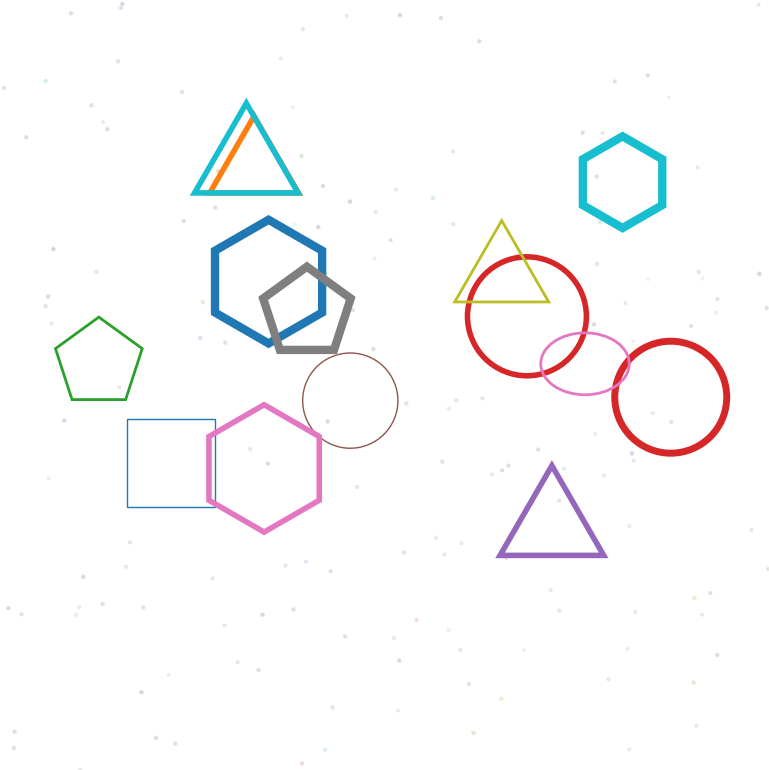[{"shape": "hexagon", "thickness": 3, "radius": 0.4, "center": [0.349, 0.634]}, {"shape": "square", "thickness": 0.5, "radius": 0.29, "center": [0.222, 0.399]}, {"shape": "triangle", "thickness": 2, "radius": 0.33, "center": [0.33, 0.783]}, {"shape": "pentagon", "thickness": 1, "radius": 0.3, "center": [0.128, 0.529]}, {"shape": "circle", "thickness": 2.5, "radius": 0.36, "center": [0.871, 0.484]}, {"shape": "circle", "thickness": 2, "radius": 0.39, "center": [0.684, 0.589]}, {"shape": "triangle", "thickness": 2, "radius": 0.39, "center": [0.717, 0.318]}, {"shape": "circle", "thickness": 0.5, "radius": 0.31, "center": [0.455, 0.48]}, {"shape": "hexagon", "thickness": 2, "radius": 0.41, "center": [0.343, 0.392]}, {"shape": "oval", "thickness": 1, "radius": 0.29, "center": [0.76, 0.528]}, {"shape": "pentagon", "thickness": 3, "radius": 0.3, "center": [0.399, 0.594]}, {"shape": "triangle", "thickness": 1, "radius": 0.35, "center": [0.652, 0.643]}, {"shape": "triangle", "thickness": 2, "radius": 0.39, "center": [0.32, 0.788]}, {"shape": "hexagon", "thickness": 3, "radius": 0.3, "center": [0.809, 0.763]}]